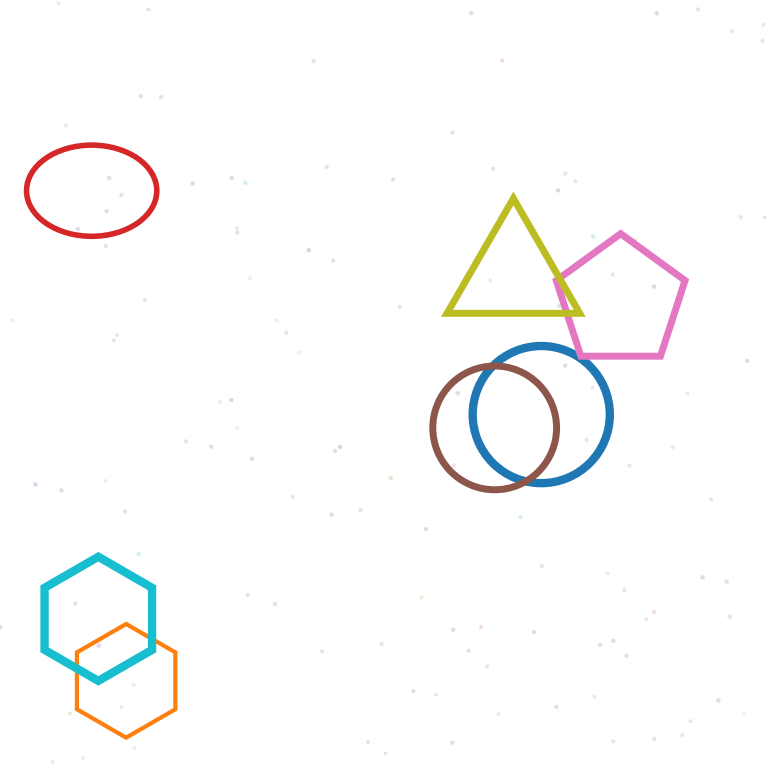[{"shape": "circle", "thickness": 3, "radius": 0.45, "center": [0.703, 0.462]}, {"shape": "hexagon", "thickness": 1.5, "radius": 0.37, "center": [0.164, 0.116]}, {"shape": "oval", "thickness": 2, "radius": 0.42, "center": [0.119, 0.752]}, {"shape": "circle", "thickness": 2.5, "radius": 0.4, "center": [0.642, 0.444]}, {"shape": "pentagon", "thickness": 2.5, "radius": 0.44, "center": [0.806, 0.609]}, {"shape": "triangle", "thickness": 2.5, "radius": 0.5, "center": [0.667, 0.643]}, {"shape": "hexagon", "thickness": 3, "radius": 0.4, "center": [0.128, 0.196]}]